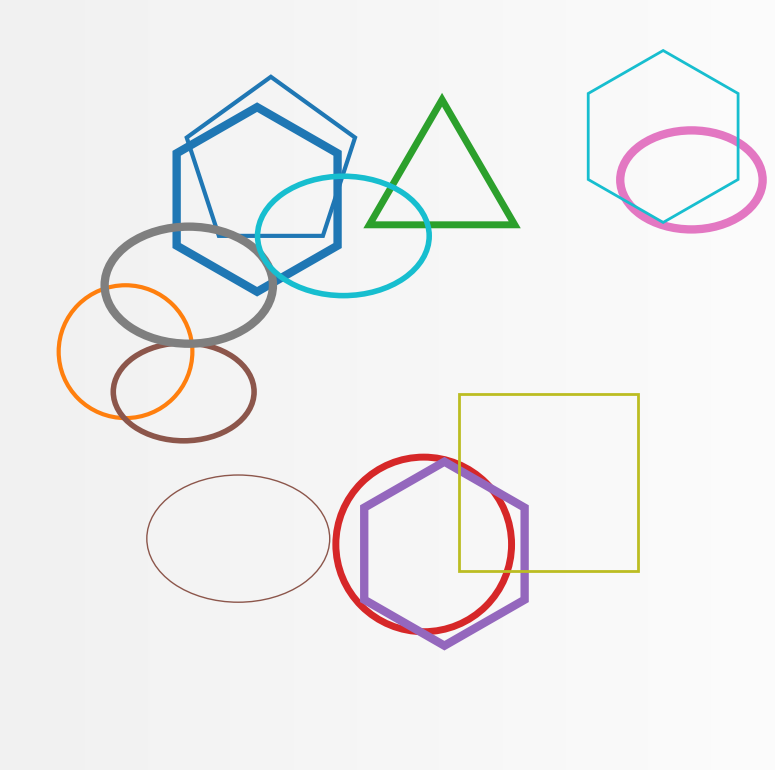[{"shape": "pentagon", "thickness": 1.5, "radius": 0.57, "center": [0.35, 0.786]}, {"shape": "hexagon", "thickness": 3, "radius": 0.6, "center": [0.332, 0.741]}, {"shape": "circle", "thickness": 1.5, "radius": 0.43, "center": [0.162, 0.543]}, {"shape": "triangle", "thickness": 2.5, "radius": 0.54, "center": [0.57, 0.762]}, {"shape": "circle", "thickness": 2.5, "radius": 0.57, "center": [0.547, 0.293]}, {"shape": "hexagon", "thickness": 3, "radius": 0.6, "center": [0.573, 0.281]}, {"shape": "oval", "thickness": 0.5, "radius": 0.59, "center": [0.307, 0.3]}, {"shape": "oval", "thickness": 2, "radius": 0.45, "center": [0.237, 0.491]}, {"shape": "oval", "thickness": 3, "radius": 0.46, "center": [0.892, 0.766]}, {"shape": "oval", "thickness": 3, "radius": 0.54, "center": [0.244, 0.63]}, {"shape": "square", "thickness": 1, "radius": 0.58, "center": [0.708, 0.373]}, {"shape": "oval", "thickness": 2, "radius": 0.55, "center": [0.443, 0.694]}, {"shape": "hexagon", "thickness": 1, "radius": 0.56, "center": [0.856, 0.823]}]